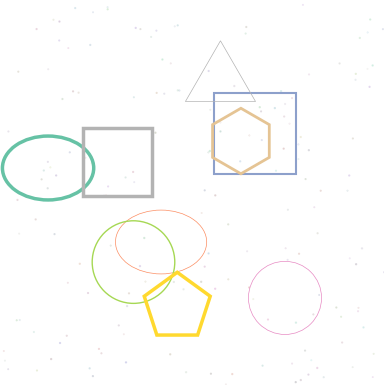[{"shape": "oval", "thickness": 2.5, "radius": 0.59, "center": [0.125, 0.564]}, {"shape": "oval", "thickness": 0.5, "radius": 0.59, "center": [0.418, 0.371]}, {"shape": "square", "thickness": 1.5, "radius": 0.53, "center": [0.662, 0.653]}, {"shape": "circle", "thickness": 0.5, "radius": 0.47, "center": [0.74, 0.226]}, {"shape": "circle", "thickness": 1, "radius": 0.54, "center": [0.347, 0.319]}, {"shape": "pentagon", "thickness": 2.5, "radius": 0.45, "center": [0.46, 0.203]}, {"shape": "hexagon", "thickness": 2, "radius": 0.43, "center": [0.626, 0.634]}, {"shape": "square", "thickness": 2.5, "radius": 0.45, "center": [0.306, 0.579]}, {"shape": "triangle", "thickness": 0.5, "radius": 0.53, "center": [0.573, 0.789]}]